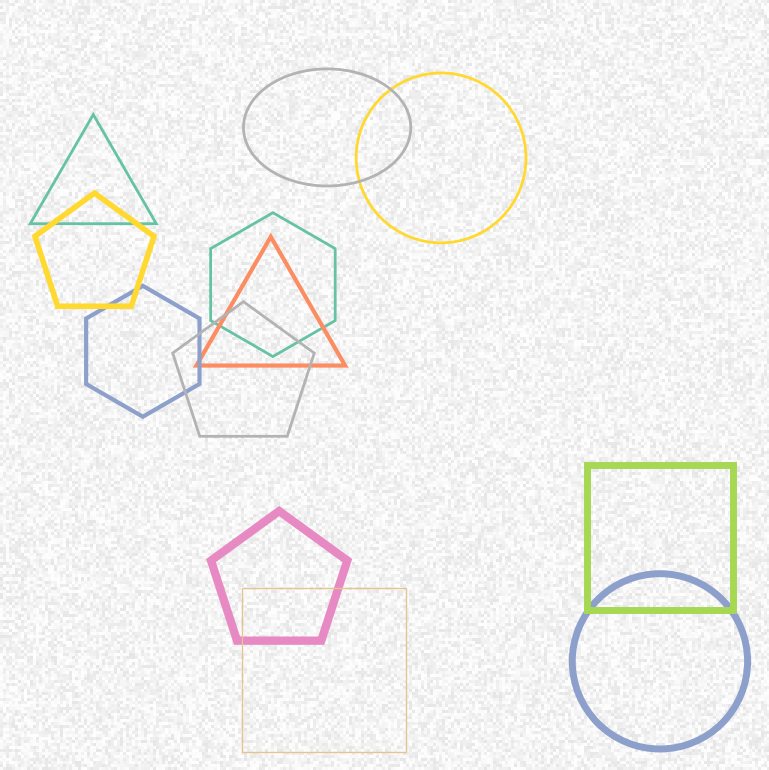[{"shape": "hexagon", "thickness": 1, "radius": 0.47, "center": [0.354, 0.63]}, {"shape": "triangle", "thickness": 1, "radius": 0.47, "center": [0.121, 0.757]}, {"shape": "triangle", "thickness": 1.5, "radius": 0.56, "center": [0.352, 0.581]}, {"shape": "circle", "thickness": 2.5, "radius": 0.57, "center": [0.857, 0.141]}, {"shape": "hexagon", "thickness": 1.5, "radius": 0.43, "center": [0.185, 0.544]}, {"shape": "pentagon", "thickness": 3, "radius": 0.47, "center": [0.363, 0.243]}, {"shape": "square", "thickness": 2.5, "radius": 0.47, "center": [0.857, 0.302]}, {"shape": "pentagon", "thickness": 2, "radius": 0.41, "center": [0.123, 0.668]}, {"shape": "circle", "thickness": 1, "radius": 0.55, "center": [0.573, 0.795]}, {"shape": "square", "thickness": 0.5, "radius": 0.53, "center": [0.421, 0.13]}, {"shape": "pentagon", "thickness": 1, "radius": 0.48, "center": [0.316, 0.512]}, {"shape": "oval", "thickness": 1, "radius": 0.54, "center": [0.425, 0.834]}]